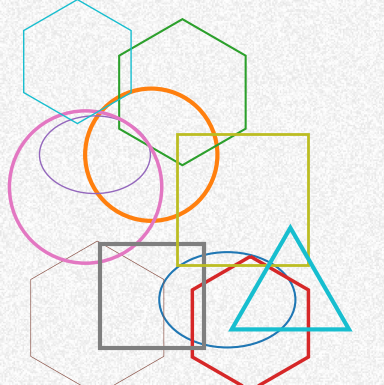[{"shape": "oval", "thickness": 1.5, "radius": 0.88, "center": [0.59, 0.221]}, {"shape": "circle", "thickness": 3, "radius": 0.86, "center": [0.393, 0.598]}, {"shape": "hexagon", "thickness": 1.5, "radius": 0.95, "center": [0.474, 0.761]}, {"shape": "hexagon", "thickness": 2.5, "radius": 0.87, "center": [0.65, 0.16]}, {"shape": "oval", "thickness": 1, "radius": 0.72, "center": [0.247, 0.598]}, {"shape": "hexagon", "thickness": 0.5, "radius": 1.0, "center": [0.253, 0.174]}, {"shape": "circle", "thickness": 2.5, "radius": 0.99, "center": [0.222, 0.514]}, {"shape": "square", "thickness": 3, "radius": 0.68, "center": [0.395, 0.232]}, {"shape": "square", "thickness": 2, "radius": 0.85, "center": [0.629, 0.482]}, {"shape": "hexagon", "thickness": 1, "radius": 0.81, "center": [0.201, 0.84]}, {"shape": "triangle", "thickness": 3, "radius": 0.88, "center": [0.754, 0.232]}]